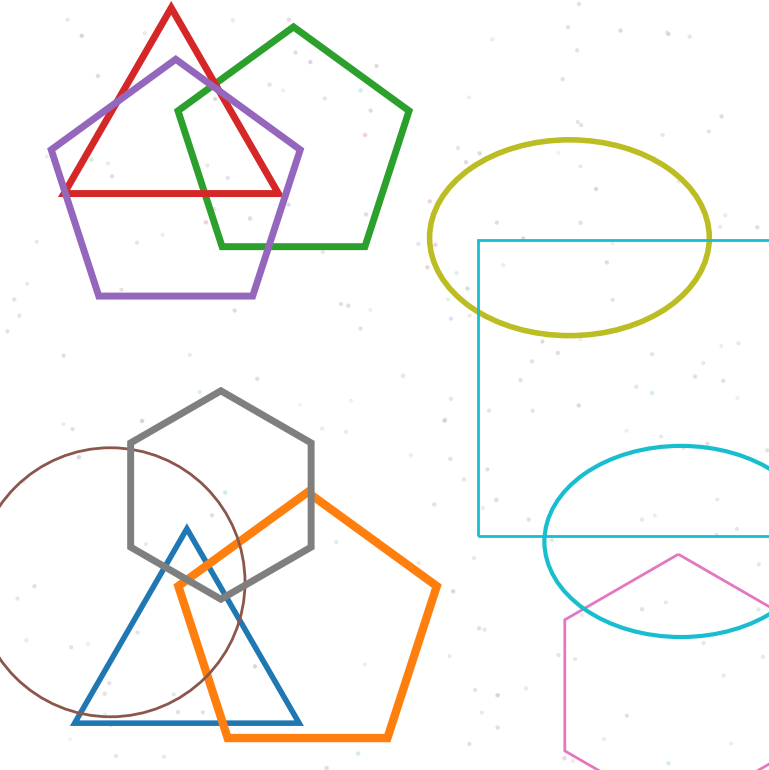[{"shape": "triangle", "thickness": 2, "radius": 0.84, "center": [0.243, 0.145]}, {"shape": "pentagon", "thickness": 3, "radius": 0.88, "center": [0.399, 0.184]}, {"shape": "pentagon", "thickness": 2.5, "radius": 0.79, "center": [0.381, 0.807]}, {"shape": "triangle", "thickness": 2.5, "radius": 0.8, "center": [0.222, 0.829]}, {"shape": "pentagon", "thickness": 2.5, "radius": 0.85, "center": [0.228, 0.753]}, {"shape": "circle", "thickness": 1, "radius": 0.87, "center": [0.143, 0.244]}, {"shape": "hexagon", "thickness": 1, "radius": 0.85, "center": [0.881, 0.11]}, {"shape": "hexagon", "thickness": 2.5, "radius": 0.68, "center": [0.287, 0.357]}, {"shape": "oval", "thickness": 2, "radius": 0.91, "center": [0.74, 0.691]}, {"shape": "oval", "thickness": 1.5, "radius": 0.89, "center": [0.884, 0.297]}, {"shape": "square", "thickness": 1, "radius": 0.96, "center": [0.812, 0.496]}]